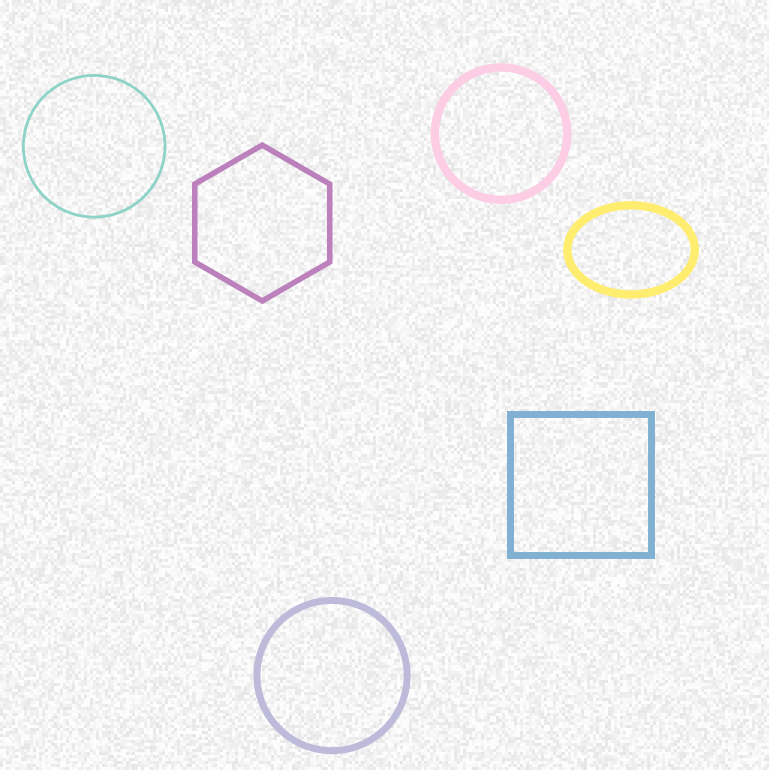[{"shape": "circle", "thickness": 1, "radius": 0.46, "center": [0.122, 0.81]}, {"shape": "circle", "thickness": 2.5, "radius": 0.49, "center": [0.431, 0.123]}, {"shape": "square", "thickness": 2.5, "radius": 0.46, "center": [0.754, 0.371]}, {"shape": "circle", "thickness": 3, "radius": 0.43, "center": [0.651, 0.826]}, {"shape": "hexagon", "thickness": 2, "radius": 0.51, "center": [0.341, 0.71]}, {"shape": "oval", "thickness": 3, "radius": 0.41, "center": [0.82, 0.676]}]